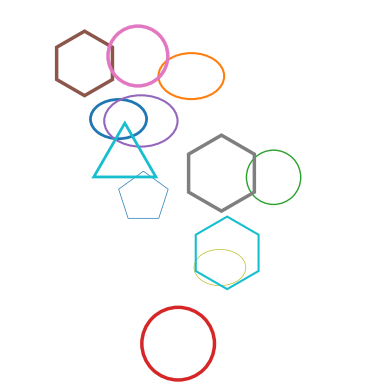[{"shape": "pentagon", "thickness": 0.5, "radius": 0.34, "center": [0.373, 0.488]}, {"shape": "oval", "thickness": 2, "radius": 0.36, "center": [0.308, 0.691]}, {"shape": "oval", "thickness": 1.5, "radius": 0.43, "center": [0.497, 0.802]}, {"shape": "circle", "thickness": 1, "radius": 0.35, "center": [0.711, 0.539]}, {"shape": "circle", "thickness": 2.5, "radius": 0.47, "center": [0.463, 0.107]}, {"shape": "oval", "thickness": 1.5, "radius": 0.48, "center": [0.366, 0.686]}, {"shape": "hexagon", "thickness": 2.5, "radius": 0.42, "center": [0.22, 0.835]}, {"shape": "circle", "thickness": 2.5, "radius": 0.39, "center": [0.358, 0.855]}, {"shape": "hexagon", "thickness": 2.5, "radius": 0.49, "center": [0.575, 0.55]}, {"shape": "oval", "thickness": 0.5, "radius": 0.34, "center": [0.571, 0.305]}, {"shape": "hexagon", "thickness": 1.5, "radius": 0.47, "center": [0.59, 0.343]}, {"shape": "triangle", "thickness": 2, "radius": 0.47, "center": [0.324, 0.587]}]